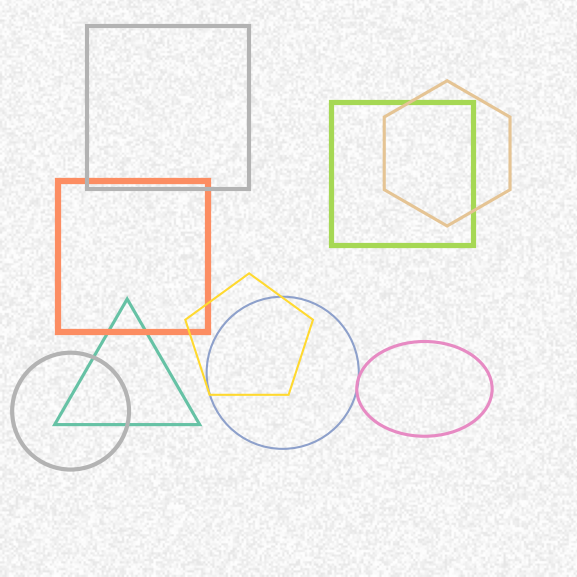[{"shape": "triangle", "thickness": 1.5, "radius": 0.73, "center": [0.22, 0.336]}, {"shape": "square", "thickness": 3, "radius": 0.65, "center": [0.23, 0.555]}, {"shape": "circle", "thickness": 1, "radius": 0.66, "center": [0.49, 0.354]}, {"shape": "oval", "thickness": 1.5, "radius": 0.59, "center": [0.735, 0.326]}, {"shape": "square", "thickness": 2.5, "radius": 0.62, "center": [0.696, 0.699]}, {"shape": "pentagon", "thickness": 1, "radius": 0.58, "center": [0.431, 0.41]}, {"shape": "hexagon", "thickness": 1.5, "radius": 0.63, "center": [0.774, 0.734]}, {"shape": "square", "thickness": 2, "radius": 0.7, "center": [0.291, 0.813]}, {"shape": "circle", "thickness": 2, "radius": 0.51, "center": [0.122, 0.287]}]